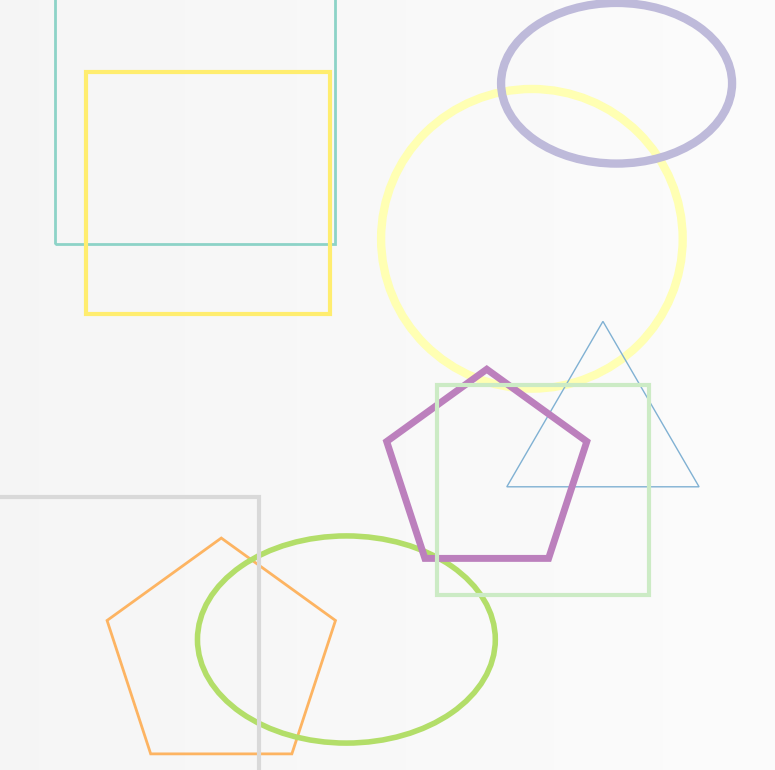[{"shape": "square", "thickness": 1, "radius": 0.9, "center": [0.252, 0.864]}, {"shape": "circle", "thickness": 3, "radius": 0.97, "center": [0.686, 0.69]}, {"shape": "oval", "thickness": 3, "radius": 0.75, "center": [0.796, 0.892]}, {"shape": "triangle", "thickness": 0.5, "radius": 0.72, "center": [0.778, 0.439]}, {"shape": "pentagon", "thickness": 1, "radius": 0.77, "center": [0.286, 0.146]}, {"shape": "oval", "thickness": 2, "radius": 0.96, "center": [0.447, 0.169]}, {"shape": "square", "thickness": 1.5, "radius": 0.89, "center": [0.155, 0.175]}, {"shape": "pentagon", "thickness": 2.5, "radius": 0.68, "center": [0.628, 0.385]}, {"shape": "square", "thickness": 1.5, "radius": 0.68, "center": [0.701, 0.364]}, {"shape": "square", "thickness": 1.5, "radius": 0.79, "center": [0.268, 0.749]}]